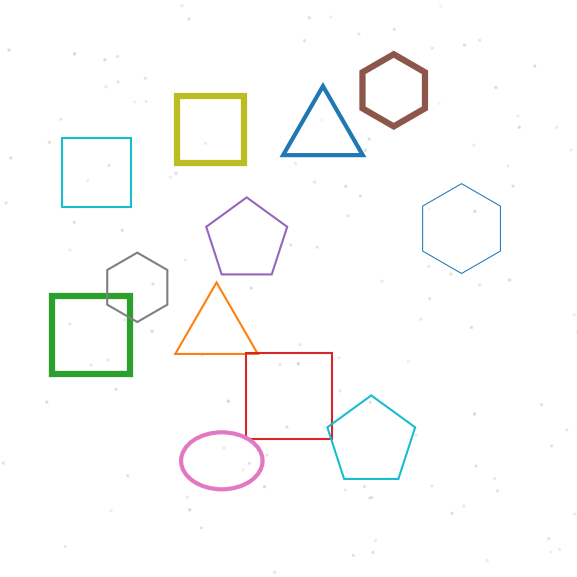[{"shape": "hexagon", "thickness": 0.5, "radius": 0.39, "center": [0.799, 0.603]}, {"shape": "triangle", "thickness": 2, "radius": 0.4, "center": [0.559, 0.77]}, {"shape": "triangle", "thickness": 1, "radius": 0.41, "center": [0.375, 0.427]}, {"shape": "square", "thickness": 3, "radius": 0.34, "center": [0.157, 0.419]}, {"shape": "square", "thickness": 1, "radius": 0.37, "center": [0.501, 0.313]}, {"shape": "pentagon", "thickness": 1, "radius": 0.37, "center": [0.427, 0.584]}, {"shape": "hexagon", "thickness": 3, "radius": 0.31, "center": [0.682, 0.843]}, {"shape": "oval", "thickness": 2, "radius": 0.35, "center": [0.384, 0.201]}, {"shape": "hexagon", "thickness": 1, "radius": 0.3, "center": [0.238, 0.502]}, {"shape": "square", "thickness": 3, "radius": 0.29, "center": [0.365, 0.775]}, {"shape": "pentagon", "thickness": 1, "radius": 0.4, "center": [0.643, 0.234]}, {"shape": "square", "thickness": 1, "radius": 0.3, "center": [0.168, 0.7]}]